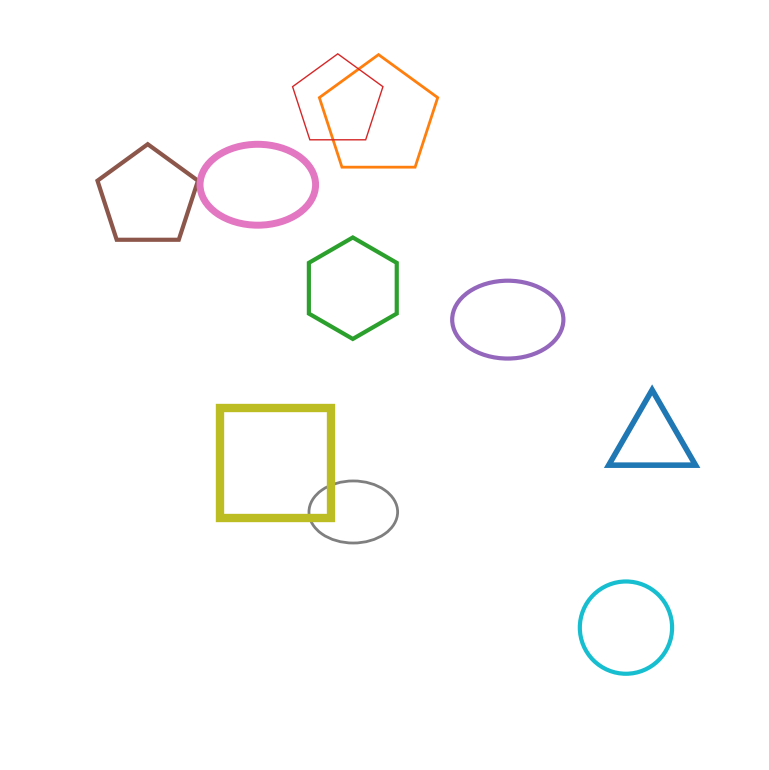[{"shape": "triangle", "thickness": 2, "radius": 0.33, "center": [0.847, 0.428]}, {"shape": "pentagon", "thickness": 1, "radius": 0.4, "center": [0.492, 0.848]}, {"shape": "hexagon", "thickness": 1.5, "radius": 0.33, "center": [0.458, 0.626]}, {"shape": "pentagon", "thickness": 0.5, "radius": 0.31, "center": [0.439, 0.868]}, {"shape": "oval", "thickness": 1.5, "radius": 0.36, "center": [0.659, 0.585]}, {"shape": "pentagon", "thickness": 1.5, "radius": 0.34, "center": [0.192, 0.744]}, {"shape": "oval", "thickness": 2.5, "radius": 0.38, "center": [0.335, 0.76]}, {"shape": "oval", "thickness": 1, "radius": 0.29, "center": [0.459, 0.335]}, {"shape": "square", "thickness": 3, "radius": 0.36, "center": [0.358, 0.399]}, {"shape": "circle", "thickness": 1.5, "radius": 0.3, "center": [0.813, 0.185]}]